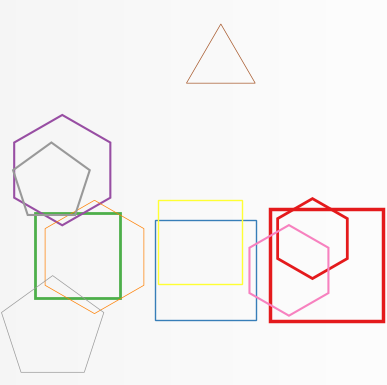[{"shape": "square", "thickness": 2.5, "radius": 0.73, "center": [0.843, 0.311]}, {"shape": "hexagon", "thickness": 2, "radius": 0.52, "center": [0.806, 0.38]}, {"shape": "square", "thickness": 1, "radius": 0.65, "center": [0.531, 0.298]}, {"shape": "square", "thickness": 2, "radius": 0.55, "center": [0.2, 0.336]}, {"shape": "hexagon", "thickness": 1.5, "radius": 0.72, "center": [0.161, 0.558]}, {"shape": "hexagon", "thickness": 0.5, "radius": 0.74, "center": [0.244, 0.333]}, {"shape": "square", "thickness": 1, "radius": 0.54, "center": [0.516, 0.372]}, {"shape": "triangle", "thickness": 0.5, "radius": 0.51, "center": [0.57, 0.835]}, {"shape": "hexagon", "thickness": 1.5, "radius": 0.59, "center": [0.746, 0.298]}, {"shape": "pentagon", "thickness": 1.5, "radius": 0.52, "center": [0.133, 0.526]}, {"shape": "pentagon", "thickness": 0.5, "radius": 0.69, "center": [0.136, 0.145]}]